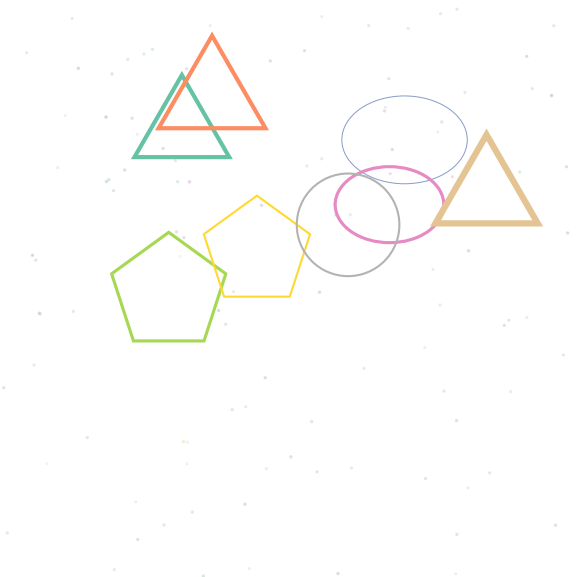[{"shape": "triangle", "thickness": 2, "radius": 0.47, "center": [0.315, 0.774]}, {"shape": "triangle", "thickness": 2, "radius": 0.53, "center": [0.367, 0.831]}, {"shape": "oval", "thickness": 0.5, "radius": 0.54, "center": [0.701, 0.757]}, {"shape": "oval", "thickness": 1.5, "radius": 0.47, "center": [0.674, 0.645]}, {"shape": "pentagon", "thickness": 1.5, "radius": 0.52, "center": [0.292, 0.493]}, {"shape": "pentagon", "thickness": 1, "radius": 0.48, "center": [0.445, 0.564]}, {"shape": "triangle", "thickness": 3, "radius": 0.51, "center": [0.843, 0.663]}, {"shape": "circle", "thickness": 1, "radius": 0.44, "center": [0.603, 0.61]}]